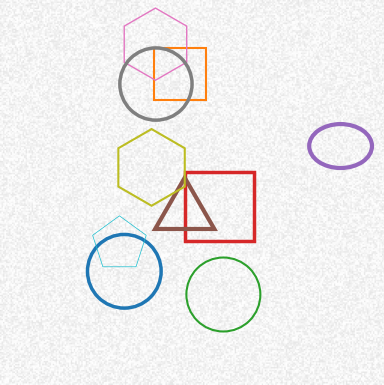[{"shape": "circle", "thickness": 2.5, "radius": 0.48, "center": [0.323, 0.295]}, {"shape": "square", "thickness": 1.5, "radius": 0.34, "center": [0.467, 0.808]}, {"shape": "circle", "thickness": 1.5, "radius": 0.48, "center": [0.58, 0.235]}, {"shape": "square", "thickness": 2.5, "radius": 0.44, "center": [0.57, 0.464]}, {"shape": "oval", "thickness": 3, "radius": 0.41, "center": [0.885, 0.621]}, {"shape": "triangle", "thickness": 3, "radius": 0.44, "center": [0.48, 0.45]}, {"shape": "hexagon", "thickness": 1, "radius": 0.47, "center": [0.404, 0.885]}, {"shape": "circle", "thickness": 2.5, "radius": 0.47, "center": [0.405, 0.782]}, {"shape": "hexagon", "thickness": 1.5, "radius": 0.5, "center": [0.394, 0.565]}, {"shape": "pentagon", "thickness": 0.5, "radius": 0.37, "center": [0.31, 0.366]}]